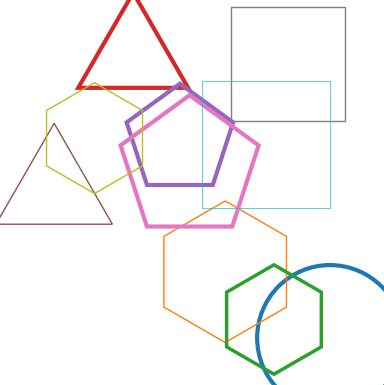[{"shape": "circle", "thickness": 3, "radius": 0.95, "center": [0.857, 0.122]}, {"shape": "hexagon", "thickness": 1, "radius": 0.92, "center": [0.585, 0.294]}, {"shape": "hexagon", "thickness": 2.5, "radius": 0.71, "center": [0.712, 0.17]}, {"shape": "triangle", "thickness": 3, "radius": 0.82, "center": [0.346, 0.854]}, {"shape": "pentagon", "thickness": 3, "radius": 0.73, "center": [0.467, 0.637]}, {"shape": "triangle", "thickness": 1, "radius": 0.87, "center": [0.141, 0.505]}, {"shape": "pentagon", "thickness": 3, "radius": 0.94, "center": [0.492, 0.564]}, {"shape": "square", "thickness": 1, "radius": 0.74, "center": [0.747, 0.833]}, {"shape": "hexagon", "thickness": 1, "radius": 0.72, "center": [0.245, 0.641]}, {"shape": "square", "thickness": 0.5, "radius": 0.83, "center": [0.69, 0.625]}]